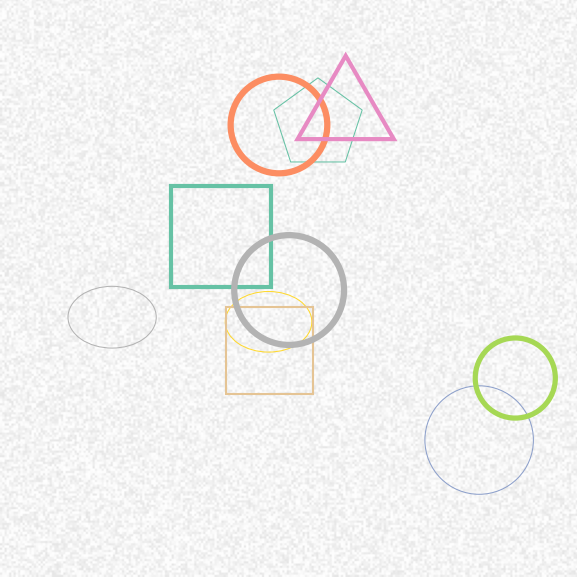[{"shape": "pentagon", "thickness": 0.5, "radius": 0.4, "center": [0.551, 0.784]}, {"shape": "square", "thickness": 2, "radius": 0.43, "center": [0.383, 0.59]}, {"shape": "circle", "thickness": 3, "radius": 0.42, "center": [0.483, 0.783]}, {"shape": "circle", "thickness": 0.5, "radius": 0.47, "center": [0.83, 0.237]}, {"shape": "triangle", "thickness": 2, "radius": 0.48, "center": [0.599, 0.806]}, {"shape": "circle", "thickness": 2.5, "radius": 0.35, "center": [0.892, 0.345]}, {"shape": "oval", "thickness": 0.5, "radius": 0.37, "center": [0.465, 0.442]}, {"shape": "square", "thickness": 1, "radius": 0.38, "center": [0.467, 0.393]}, {"shape": "circle", "thickness": 3, "radius": 0.48, "center": [0.501, 0.497]}, {"shape": "oval", "thickness": 0.5, "radius": 0.38, "center": [0.194, 0.45]}]